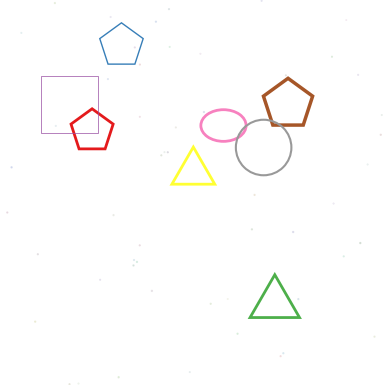[{"shape": "pentagon", "thickness": 2, "radius": 0.29, "center": [0.239, 0.66]}, {"shape": "pentagon", "thickness": 1, "radius": 0.3, "center": [0.316, 0.881]}, {"shape": "triangle", "thickness": 2, "radius": 0.37, "center": [0.714, 0.212]}, {"shape": "square", "thickness": 0.5, "radius": 0.37, "center": [0.181, 0.729]}, {"shape": "triangle", "thickness": 2, "radius": 0.32, "center": [0.502, 0.554]}, {"shape": "pentagon", "thickness": 2.5, "radius": 0.34, "center": [0.748, 0.729]}, {"shape": "oval", "thickness": 2, "radius": 0.29, "center": [0.58, 0.674]}, {"shape": "circle", "thickness": 1.5, "radius": 0.36, "center": [0.685, 0.617]}]